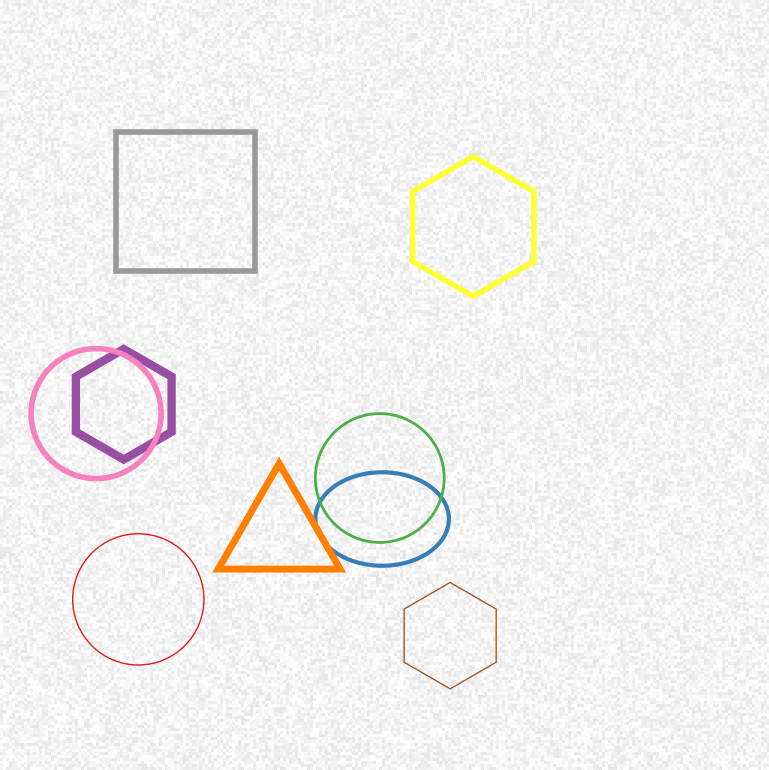[{"shape": "circle", "thickness": 0.5, "radius": 0.43, "center": [0.18, 0.222]}, {"shape": "oval", "thickness": 1.5, "radius": 0.43, "center": [0.496, 0.326]}, {"shape": "circle", "thickness": 1, "radius": 0.42, "center": [0.493, 0.379]}, {"shape": "hexagon", "thickness": 3, "radius": 0.36, "center": [0.161, 0.475]}, {"shape": "triangle", "thickness": 2.5, "radius": 0.46, "center": [0.363, 0.307]}, {"shape": "hexagon", "thickness": 2, "radius": 0.45, "center": [0.615, 0.706]}, {"shape": "hexagon", "thickness": 0.5, "radius": 0.35, "center": [0.585, 0.174]}, {"shape": "circle", "thickness": 2, "radius": 0.42, "center": [0.125, 0.463]}, {"shape": "square", "thickness": 2, "radius": 0.45, "center": [0.241, 0.738]}]